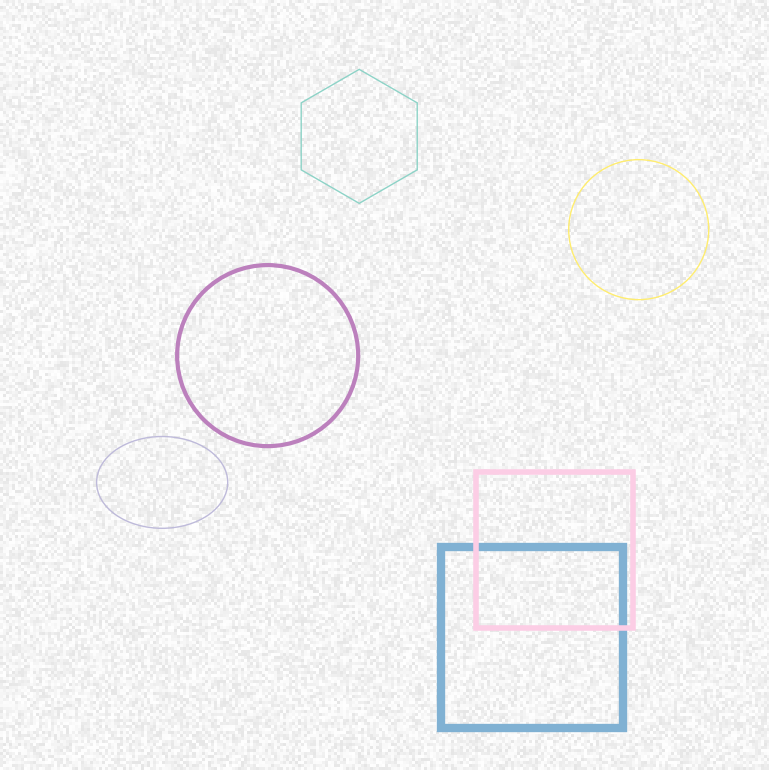[{"shape": "hexagon", "thickness": 0.5, "radius": 0.43, "center": [0.467, 0.823]}, {"shape": "oval", "thickness": 0.5, "radius": 0.43, "center": [0.211, 0.374]}, {"shape": "square", "thickness": 3, "radius": 0.59, "center": [0.691, 0.172]}, {"shape": "square", "thickness": 2, "radius": 0.51, "center": [0.72, 0.286]}, {"shape": "circle", "thickness": 1.5, "radius": 0.59, "center": [0.348, 0.538]}, {"shape": "circle", "thickness": 0.5, "radius": 0.45, "center": [0.829, 0.702]}]